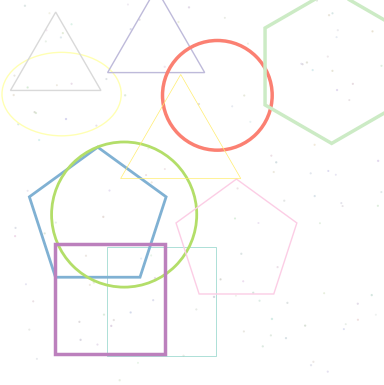[{"shape": "square", "thickness": 0.5, "radius": 0.7, "center": [0.42, 0.217]}, {"shape": "oval", "thickness": 1, "radius": 0.77, "center": [0.16, 0.756]}, {"shape": "triangle", "thickness": 1, "radius": 0.73, "center": [0.406, 0.884]}, {"shape": "circle", "thickness": 2.5, "radius": 0.71, "center": [0.565, 0.752]}, {"shape": "pentagon", "thickness": 2, "radius": 0.93, "center": [0.254, 0.431]}, {"shape": "circle", "thickness": 2, "radius": 0.94, "center": [0.322, 0.443]}, {"shape": "pentagon", "thickness": 1, "radius": 0.83, "center": [0.614, 0.37]}, {"shape": "triangle", "thickness": 1, "radius": 0.68, "center": [0.145, 0.833]}, {"shape": "square", "thickness": 2.5, "radius": 0.71, "center": [0.286, 0.223]}, {"shape": "hexagon", "thickness": 2.5, "radius": 1.0, "center": [0.861, 0.827]}, {"shape": "triangle", "thickness": 0.5, "radius": 0.9, "center": [0.469, 0.626]}]